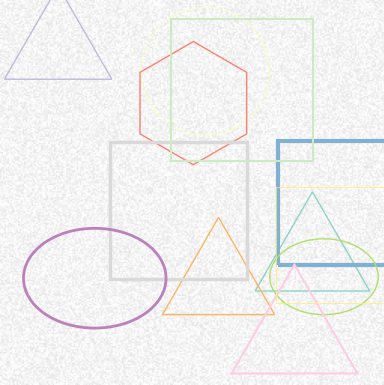[{"shape": "triangle", "thickness": 1, "radius": 0.86, "center": [0.812, 0.33]}, {"shape": "circle", "thickness": 0.5, "radius": 0.83, "center": [0.533, 0.815]}, {"shape": "triangle", "thickness": 1, "radius": 0.81, "center": [0.151, 0.875]}, {"shape": "hexagon", "thickness": 1, "radius": 0.8, "center": [0.502, 0.732]}, {"shape": "square", "thickness": 3, "radius": 0.8, "center": [0.883, 0.473]}, {"shape": "triangle", "thickness": 1, "radius": 0.84, "center": [0.568, 0.267]}, {"shape": "oval", "thickness": 1, "radius": 0.7, "center": [0.842, 0.281]}, {"shape": "triangle", "thickness": 1.5, "radius": 0.94, "center": [0.765, 0.124]}, {"shape": "square", "thickness": 2.5, "radius": 0.89, "center": [0.464, 0.452]}, {"shape": "oval", "thickness": 2, "radius": 0.93, "center": [0.246, 0.277]}, {"shape": "square", "thickness": 1.5, "radius": 0.92, "center": [0.628, 0.766]}, {"shape": "square", "thickness": 0.5, "radius": 0.76, "center": [0.869, 0.364]}]